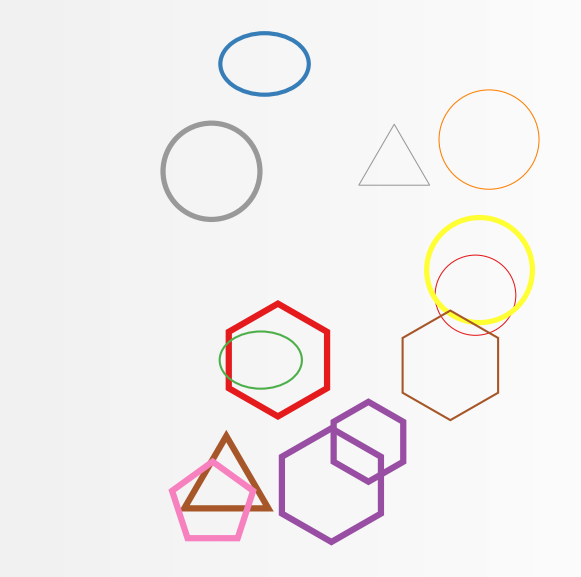[{"shape": "circle", "thickness": 0.5, "radius": 0.35, "center": [0.818, 0.488]}, {"shape": "hexagon", "thickness": 3, "radius": 0.49, "center": [0.478, 0.376]}, {"shape": "oval", "thickness": 2, "radius": 0.38, "center": [0.455, 0.888]}, {"shape": "oval", "thickness": 1, "radius": 0.35, "center": [0.449, 0.376]}, {"shape": "hexagon", "thickness": 3, "radius": 0.49, "center": [0.57, 0.159]}, {"shape": "hexagon", "thickness": 3, "radius": 0.35, "center": [0.634, 0.234]}, {"shape": "circle", "thickness": 0.5, "radius": 0.43, "center": [0.841, 0.757]}, {"shape": "circle", "thickness": 2.5, "radius": 0.45, "center": [0.825, 0.531]}, {"shape": "triangle", "thickness": 3, "radius": 0.42, "center": [0.389, 0.161]}, {"shape": "hexagon", "thickness": 1, "radius": 0.47, "center": [0.775, 0.366]}, {"shape": "pentagon", "thickness": 3, "radius": 0.37, "center": [0.366, 0.126]}, {"shape": "triangle", "thickness": 0.5, "radius": 0.35, "center": [0.678, 0.714]}, {"shape": "circle", "thickness": 2.5, "radius": 0.42, "center": [0.364, 0.703]}]